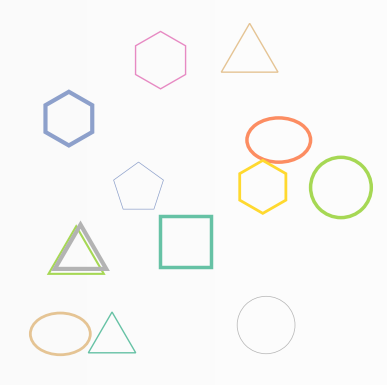[{"shape": "square", "thickness": 2.5, "radius": 0.33, "center": [0.478, 0.373]}, {"shape": "triangle", "thickness": 1, "radius": 0.35, "center": [0.289, 0.119]}, {"shape": "oval", "thickness": 2.5, "radius": 0.41, "center": [0.719, 0.636]}, {"shape": "hexagon", "thickness": 3, "radius": 0.35, "center": [0.178, 0.692]}, {"shape": "pentagon", "thickness": 0.5, "radius": 0.34, "center": [0.357, 0.511]}, {"shape": "hexagon", "thickness": 1, "radius": 0.37, "center": [0.414, 0.844]}, {"shape": "triangle", "thickness": 1.5, "radius": 0.41, "center": [0.197, 0.33]}, {"shape": "circle", "thickness": 2.5, "radius": 0.39, "center": [0.88, 0.513]}, {"shape": "hexagon", "thickness": 2, "radius": 0.34, "center": [0.678, 0.515]}, {"shape": "oval", "thickness": 2, "radius": 0.39, "center": [0.156, 0.133]}, {"shape": "triangle", "thickness": 1, "radius": 0.42, "center": [0.644, 0.855]}, {"shape": "circle", "thickness": 0.5, "radius": 0.37, "center": [0.687, 0.156]}, {"shape": "triangle", "thickness": 3, "radius": 0.38, "center": [0.208, 0.34]}]